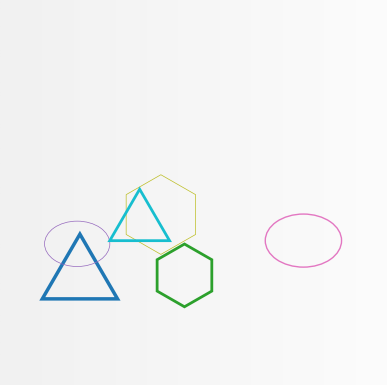[{"shape": "triangle", "thickness": 2.5, "radius": 0.56, "center": [0.206, 0.28]}, {"shape": "hexagon", "thickness": 2, "radius": 0.41, "center": [0.476, 0.285]}, {"shape": "oval", "thickness": 0.5, "radius": 0.42, "center": [0.199, 0.367]}, {"shape": "oval", "thickness": 1, "radius": 0.49, "center": [0.783, 0.375]}, {"shape": "hexagon", "thickness": 0.5, "radius": 0.52, "center": [0.415, 0.443]}, {"shape": "triangle", "thickness": 2, "radius": 0.45, "center": [0.36, 0.419]}]